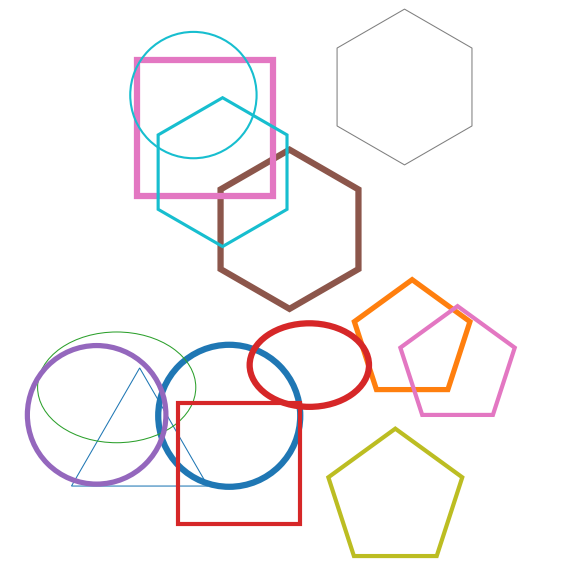[{"shape": "triangle", "thickness": 0.5, "radius": 0.68, "center": [0.242, 0.226]}, {"shape": "circle", "thickness": 3, "radius": 0.61, "center": [0.397, 0.279]}, {"shape": "pentagon", "thickness": 2.5, "radius": 0.53, "center": [0.714, 0.41]}, {"shape": "oval", "thickness": 0.5, "radius": 0.68, "center": [0.202, 0.328]}, {"shape": "oval", "thickness": 3, "radius": 0.52, "center": [0.536, 0.367]}, {"shape": "square", "thickness": 2, "radius": 0.53, "center": [0.414, 0.196]}, {"shape": "circle", "thickness": 2.5, "radius": 0.6, "center": [0.167, 0.281]}, {"shape": "hexagon", "thickness": 3, "radius": 0.69, "center": [0.501, 0.602]}, {"shape": "square", "thickness": 3, "radius": 0.59, "center": [0.356, 0.778]}, {"shape": "pentagon", "thickness": 2, "radius": 0.52, "center": [0.792, 0.365]}, {"shape": "hexagon", "thickness": 0.5, "radius": 0.67, "center": [0.7, 0.848]}, {"shape": "pentagon", "thickness": 2, "radius": 0.61, "center": [0.685, 0.135]}, {"shape": "circle", "thickness": 1, "radius": 0.55, "center": [0.335, 0.835]}, {"shape": "hexagon", "thickness": 1.5, "radius": 0.64, "center": [0.385, 0.701]}]